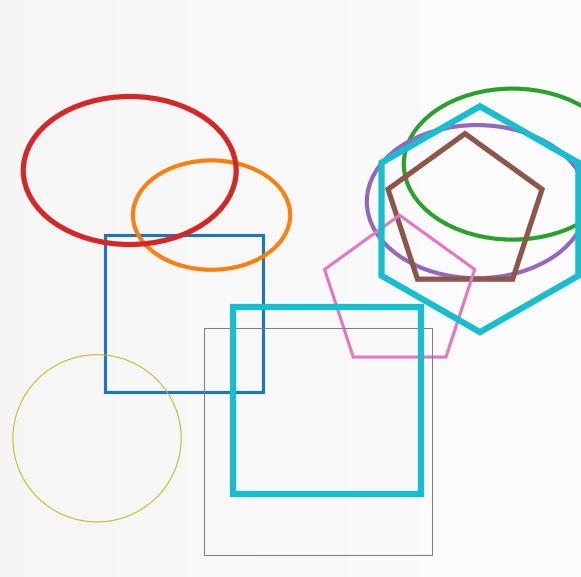[{"shape": "square", "thickness": 1.5, "radius": 0.68, "center": [0.317, 0.456]}, {"shape": "oval", "thickness": 2, "radius": 0.68, "center": [0.364, 0.627]}, {"shape": "oval", "thickness": 2, "radius": 0.93, "center": [0.881, 0.715]}, {"shape": "oval", "thickness": 2.5, "radius": 0.92, "center": [0.223, 0.704]}, {"shape": "oval", "thickness": 2, "radius": 0.95, "center": [0.821, 0.65]}, {"shape": "pentagon", "thickness": 2.5, "radius": 0.7, "center": [0.8, 0.628]}, {"shape": "pentagon", "thickness": 1.5, "radius": 0.68, "center": [0.688, 0.491]}, {"shape": "square", "thickness": 0.5, "radius": 0.98, "center": [0.547, 0.234]}, {"shape": "circle", "thickness": 0.5, "radius": 0.72, "center": [0.167, 0.24]}, {"shape": "hexagon", "thickness": 3, "radius": 0.98, "center": [0.826, 0.62]}, {"shape": "square", "thickness": 3, "radius": 0.81, "center": [0.562, 0.306]}]